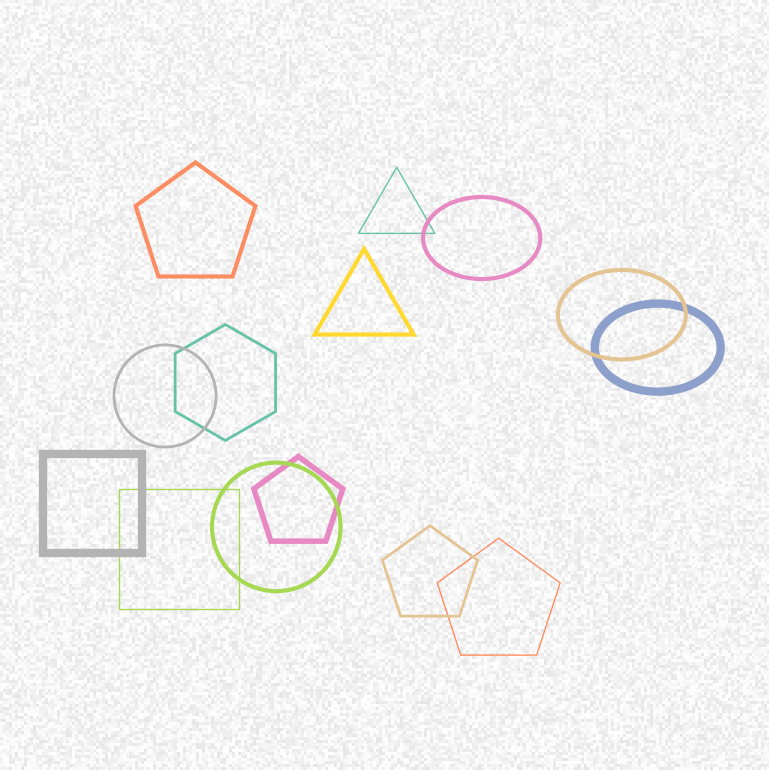[{"shape": "triangle", "thickness": 0.5, "radius": 0.29, "center": [0.515, 0.726]}, {"shape": "hexagon", "thickness": 1, "radius": 0.38, "center": [0.293, 0.503]}, {"shape": "pentagon", "thickness": 1.5, "radius": 0.41, "center": [0.254, 0.707]}, {"shape": "pentagon", "thickness": 0.5, "radius": 0.42, "center": [0.648, 0.217]}, {"shape": "oval", "thickness": 3, "radius": 0.41, "center": [0.854, 0.549]}, {"shape": "pentagon", "thickness": 2, "radius": 0.3, "center": [0.387, 0.346]}, {"shape": "oval", "thickness": 1.5, "radius": 0.38, "center": [0.626, 0.691]}, {"shape": "circle", "thickness": 1.5, "radius": 0.42, "center": [0.359, 0.316]}, {"shape": "square", "thickness": 0.5, "radius": 0.39, "center": [0.233, 0.287]}, {"shape": "triangle", "thickness": 1.5, "radius": 0.37, "center": [0.473, 0.603]}, {"shape": "pentagon", "thickness": 1, "radius": 0.32, "center": [0.558, 0.252]}, {"shape": "oval", "thickness": 1.5, "radius": 0.42, "center": [0.808, 0.591]}, {"shape": "square", "thickness": 3, "radius": 0.32, "center": [0.121, 0.346]}, {"shape": "circle", "thickness": 1, "radius": 0.33, "center": [0.214, 0.486]}]